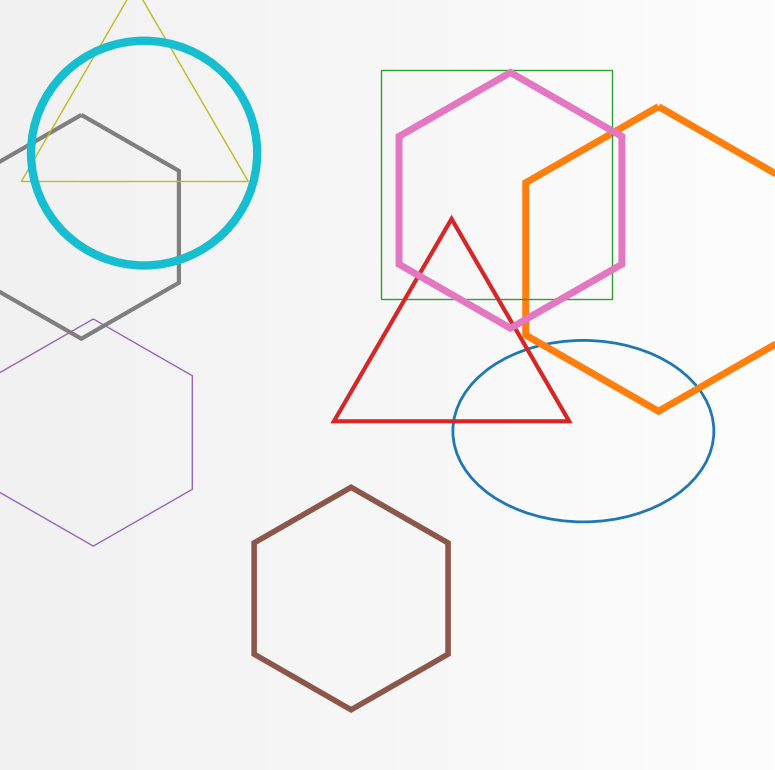[{"shape": "oval", "thickness": 1, "radius": 0.84, "center": [0.753, 0.44]}, {"shape": "hexagon", "thickness": 2.5, "radius": 0.99, "center": [0.85, 0.664]}, {"shape": "square", "thickness": 0.5, "radius": 0.75, "center": [0.64, 0.761]}, {"shape": "triangle", "thickness": 1.5, "radius": 0.88, "center": [0.583, 0.54]}, {"shape": "hexagon", "thickness": 0.5, "radius": 0.74, "center": [0.12, 0.438]}, {"shape": "hexagon", "thickness": 2, "radius": 0.72, "center": [0.453, 0.223]}, {"shape": "hexagon", "thickness": 2.5, "radius": 0.83, "center": [0.659, 0.74]}, {"shape": "hexagon", "thickness": 1.5, "radius": 0.73, "center": [0.105, 0.705]}, {"shape": "triangle", "thickness": 0.5, "radius": 0.85, "center": [0.174, 0.849]}, {"shape": "circle", "thickness": 3, "radius": 0.73, "center": [0.186, 0.801]}]